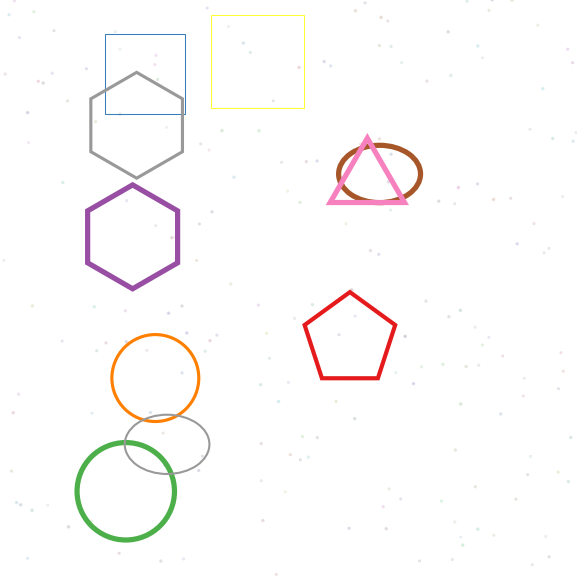[{"shape": "pentagon", "thickness": 2, "radius": 0.41, "center": [0.606, 0.411]}, {"shape": "square", "thickness": 0.5, "radius": 0.35, "center": [0.251, 0.871]}, {"shape": "circle", "thickness": 2.5, "radius": 0.42, "center": [0.218, 0.148]}, {"shape": "hexagon", "thickness": 2.5, "radius": 0.45, "center": [0.23, 0.589]}, {"shape": "circle", "thickness": 1.5, "radius": 0.38, "center": [0.269, 0.345]}, {"shape": "square", "thickness": 0.5, "radius": 0.4, "center": [0.446, 0.893]}, {"shape": "oval", "thickness": 2.5, "radius": 0.35, "center": [0.657, 0.698]}, {"shape": "triangle", "thickness": 2.5, "radius": 0.37, "center": [0.636, 0.686]}, {"shape": "hexagon", "thickness": 1.5, "radius": 0.46, "center": [0.237, 0.782]}, {"shape": "oval", "thickness": 1, "radius": 0.37, "center": [0.289, 0.23]}]